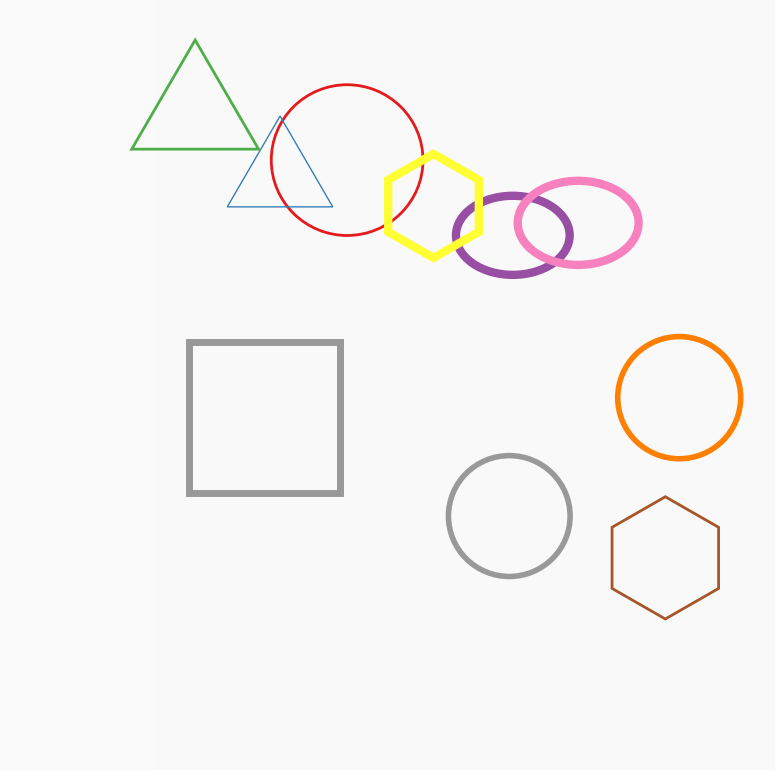[{"shape": "circle", "thickness": 1, "radius": 0.49, "center": [0.448, 0.792]}, {"shape": "triangle", "thickness": 0.5, "radius": 0.39, "center": [0.361, 0.771]}, {"shape": "triangle", "thickness": 1, "radius": 0.47, "center": [0.252, 0.854]}, {"shape": "oval", "thickness": 3, "radius": 0.37, "center": [0.662, 0.694]}, {"shape": "circle", "thickness": 2, "radius": 0.4, "center": [0.876, 0.484]}, {"shape": "hexagon", "thickness": 3, "radius": 0.34, "center": [0.559, 0.733]}, {"shape": "hexagon", "thickness": 1, "radius": 0.4, "center": [0.858, 0.275]}, {"shape": "oval", "thickness": 3, "radius": 0.39, "center": [0.746, 0.711]}, {"shape": "square", "thickness": 2.5, "radius": 0.49, "center": [0.341, 0.458]}, {"shape": "circle", "thickness": 2, "radius": 0.39, "center": [0.657, 0.33]}]